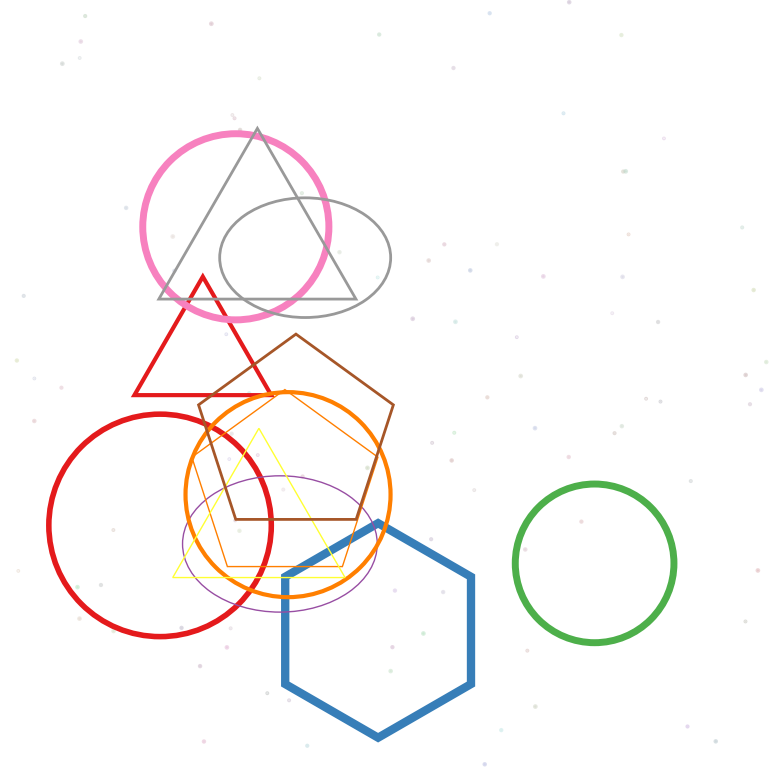[{"shape": "triangle", "thickness": 1.5, "radius": 0.51, "center": [0.263, 0.538]}, {"shape": "circle", "thickness": 2, "radius": 0.72, "center": [0.208, 0.318]}, {"shape": "hexagon", "thickness": 3, "radius": 0.7, "center": [0.491, 0.181]}, {"shape": "circle", "thickness": 2.5, "radius": 0.52, "center": [0.772, 0.268]}, {"shape": "oval", "thickness": 0.5, "radius": 0.63, "center": [0.364, 0.294]}, {"shape": "circle", "thickness": 1.5, "radius": 0.67, "center": [0.374, 0.358]}, {"shape": "pentagon", "thickness": 0.5, "radius": 0.64, "center": [0.37, 0.367]}, {"shape": "triangle", "thickness": 0.5, "radius": 0.65, "center": [0.336, 0.315]}, {"shape": "pentagon", "thickness": 1, "radius": 0.67, "center": [0.384, 0.433]}, {"shape": "circle", "thickness": 2.5, "radius": 0.6, "center": [0.306, 0.705]}, {"shape": "triangle", "thickness": 1, "radius": 0.74, "center": [0.334, 0.685]}, {"shape": "oval", "thickness": 1, "radius": 0.56, "center": [0.396, 0.665]}]